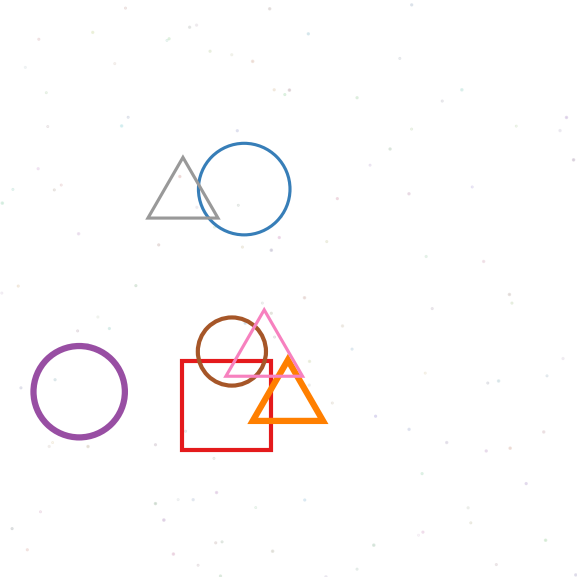[{"shape": "square", "thickness": 2, "radius": 0.39, "center": [0.392, 0.296]}, {"shape": "circle", "thickness": 1.5, "radius": 0.4, "center": [0.423, 0.672]}, {"shape": "circle", "thickness": 3, "radius": 0.4, "center": [0.137, 0.321]}, {"shape": "triangle", "thickness": 3, "radius": 0.35, "center": [0.499, 0.305]}, {"shape": "circle", "thickness": 2, "radius": 0.3, "center": [0.402, 0.39]}, {"shape": "triangle", "thickness": 1.5, "radius": 0.38, "center": [0.458, 0.386]}, {"shape": "triangle", "thickness": 1.5, "radius": 0.35, "center": [0.317, 0.657]}]